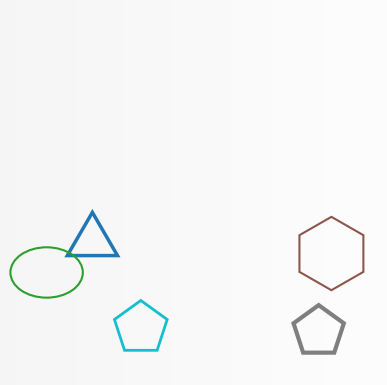[{"shape": "triangle", "thickness": 2.5, "radius": 0.37, "center": [0.238, 0.374]}, {"shape": "oval", "thickness": 1.5, "radius": 0.47, "center": [0.12, 0.292]}, {"shape": "hexagon", "thickness": 1.5, "radius": 0.48, "center": [0.855, 0.341]}, {"shape": "pentagon", "thickness": 3, "radius": 0.34, "center": [0.822, 0.139]}, {"shape": "pentagon", "thickness": 2, "radius": 0.36, "center": [0.363, 0.148]}]